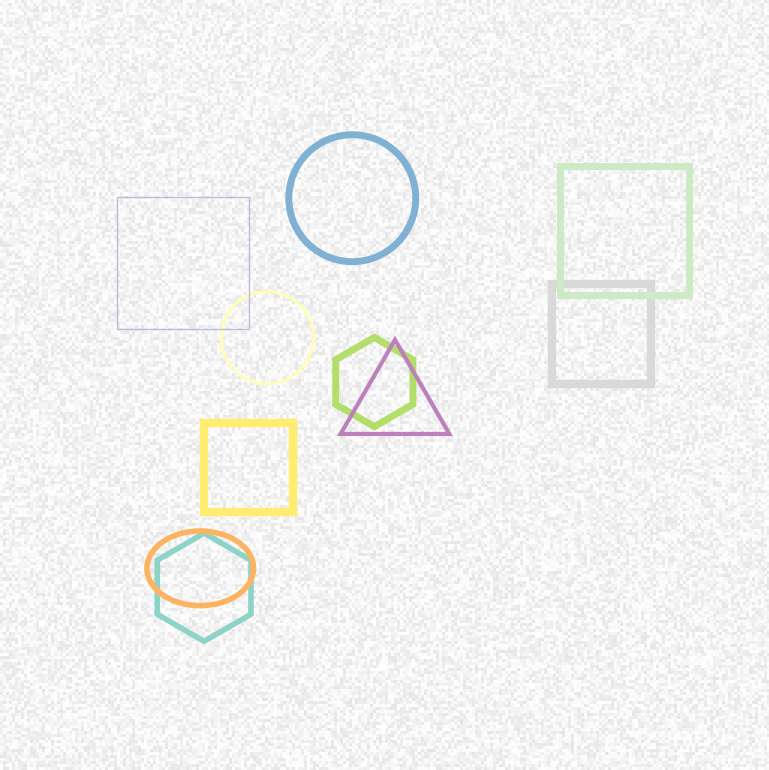[{"shape": "hexagon", "thickness": 2, "radius": 0.35, "center": [0.265, 0.237]}, {"shape": "circle", "thickness": 1, "radius": 0.3, "center": [0.347, 0.561]}, {"shape": "square", "thickness": 0.5, "radius": 0.43, "center": [0.238, 0.658]}, {"shape": "circle", "thickness": 2.5, "radius": 0.41, "center": [0.458, 0.743]}, {"shape": "oval", "thickness": 2, "radius": 0.35, "center": [0.26, 0.262]}, {"shape": "hexagon", "thickness": 2.5, "radius": 0.29, "center": [0.486, 0.504]}, {"shape": "square", "thickness": 3, "radius": 0.32, "center": [0.781, 0.566]}, {"shape": "triangle", "thickness": 1.5, "radius": 0.41, "center": [0.513, 0.477]}, {"shape": "square", "thickness": 2.5, "radius": 0.42, "center": [0.811, 0.701]}, {"shape": "square", "thickness": 3, "radius": 0.29, "center": [0.323, 0.392]}]